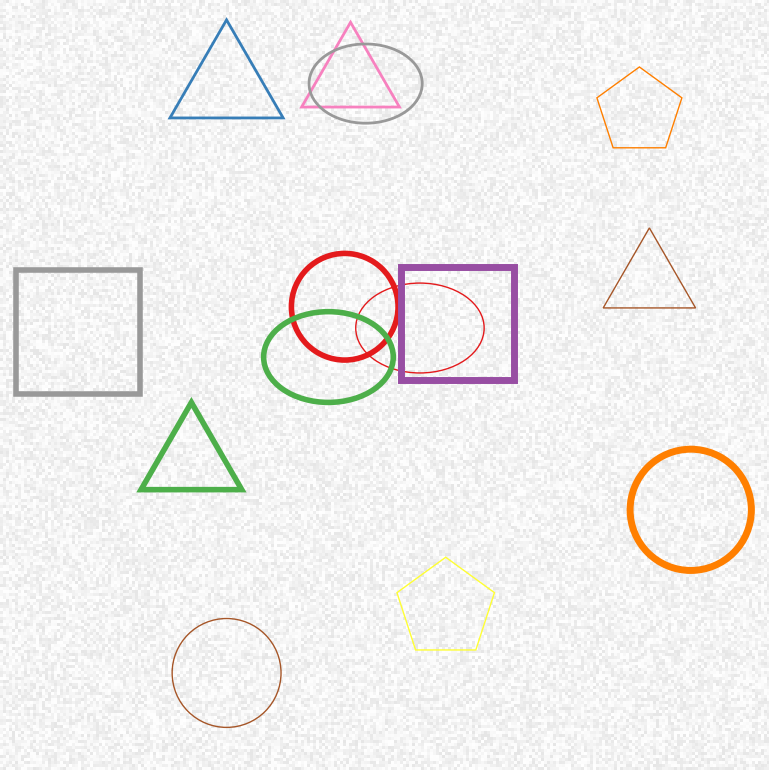[{"shape": "oval", "thickness": 0.5, "radius": 0.42, "center": [0.545, 0.574]}, {"shape": "circle", "thickness": 2, "radius": 0.35, "center": [0.448, 0.602]}, {"shape": "triangle", "thickness": 1, "radius": 0.42, "center": [0.294, 0.889]}, {"shape": "oval", "thickness": 2, "radius": 0.42, "center": [0.427, 0.536]}, {"shape": "triangle", "thickness": 2, "radius": 0.38, "center": [0.249, 0.402]}, {"shape": "square", "thickness": 2.5, "radius": 0.37, "center": [0.594, 0.58]}, {"shape": "circle", "thickness": 2.5, "radius": 0.39, "center": [0.897, 0.338]}, {"shape": "pentagon", "thickness": 0.5, "radius": 0.29, "center": [0.83, 0.855]}, {"shape": "pentagon", "thickness": 0.5, "radius": 0.33, "center": [0.579, 0.21]}, {"shape": "triangle", "thickness": 0.5, "radius": 0.35, "center": [0.843, 0.635]}, {"shape": "circle", "thickness": 0.5, "radius": 0.35, "center": [0.294, 0.126]}, {"shape": "triangle", "thickness": 1, "radius": 0.37, "center": [0.455, 0.898]}, {"shape": "oval", "thickness": 1, "radius": 0.37, "center": [0.475, 0.891]}, {"shape": "square", "thickness": 2, "radius": 0.4, "center": [0.101, 0.569]}]